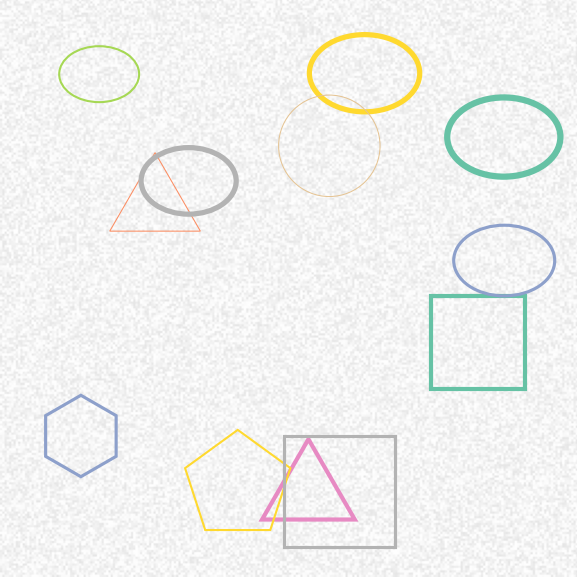[{"shape": "oval", "thickness": 3, "radius": 0.49, "center": [0.872, 0.762]}, {"shape": "square", "thickness": 2, "radius": 0.41, "center": [0.828, 0.406]}, {"shape": "triangle", "thickness": 0.5, "radius": 0.45, "center": [0.269, 0.644]}, {"shape": "oval", "thickness": 1.5, "radius": 0.44, "center": [0.873, 0.548]}, {"shape": "hexagon", "thickness": 1.5, "radius": 0.35, "center": [0.14, 0.244]}, {"shape": "triangle", "thickness": 2, "radius": 0.46, "center": [0.534, 0.146]}, {"shape": "oval", "thickness": 1, "radius": 0.35, "center": [0.172, 0.871]}, {"shape": "pentagon", "thickness": 1, "radius": 0.48, "center": [0.412, 0.159]}, {"shape": "oval", "thickness": 2.5, "radius": 0.48, "center": [0.631, 0.872]}, {"shape": "circle", "thickness": 0.5, "radius": 0.44, "center": [0.57, 0.747]}, {"shape": "square", "thickness": 1.5, "radius": 0.48, "center": [0.588, 0.149]}, {"shape": "oval", "thickness": 2.5, "radius": 0.41, "center": [0.327, 0.686]}]